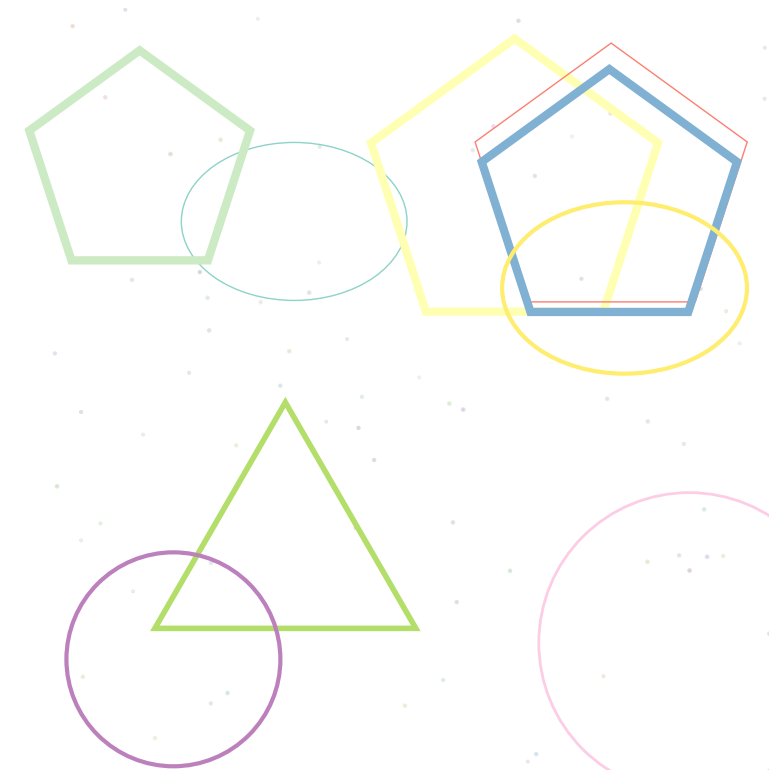[{"shape": "oval", "thickness": 0.5, "radius": 0.73, "center": [0.382, 0.712]}, {"shape": "pentagon", "thickness": 3, "radius": 0.98, "center": [0.668, 0.754]}, {"shape": "pentagon", "thickness": 0.5, "radius": 0.93, "center": [0.794, 0.758]}, {"shape": "pentagon", "thickness": 3, "radius": 0.87, "center": [0.791, 0.736]}, {"shape": "triangle", "thickness": 2, "radius": 0.98, "center": [0.371, 0.282]}, {"shape": "circle", "thickness": 1, "radius": 0.98, "center": [0.895, 0.165]}, {"shape": "circle", "thickness": 1.5, "radius": 0.69, "center": [0.225, 0.144]}, {"shape": "pentagon", "thickness": 3, "radius": 0.75, "center": [0.181, 0.784]}, {"shape": "oval", "thickness": 1.5, "radius": 0.8, "center": [0.811, 0.626]}]